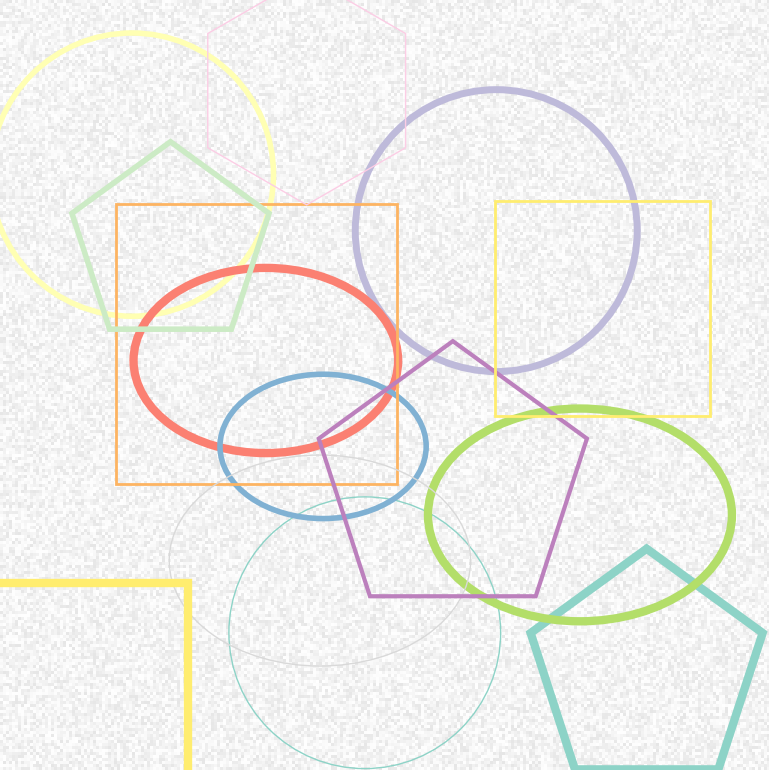[{"shape": "circle", "thickness": 0.5, "radius": 0.88, "center": [0.474, 0.178]}, {"shape": "pentagon", "thickness": 3, "radius": 0.79, "center": [0.84, 0.129]}, {"shape": "circle", "thickness": 2, "radius": 0.92, "center": [0.171, 0.773]}, {"shape": "circle", "thickness": 2.5, "radius": 0.92, "center": [0.644, 0.7]}, {"shape": "oval", "thickness": 3, "radius": 0.86, "center": [0.345, 0.532]}, {"shape": "oval", "thickness": 2, "radius": 0.67, "center": [0.42, 0.42]}, {"shape": "square", "thickness": 1, "radius": 0.91, "center": [0.333, 0.554]}, {"shape": "oval", "thickness": 3, "radius": 0.99, "center": [0.753, 0.331]}, {"shape": "hexagon", "thickness": 0.5, "radius": 0.74, "center": [0.398, 0.882]}, {"shape": "oval", "thickness": 0.5, "radius": 0.98, "center": [0.415, 0.272]}, {"shape": "pentagon", "thickness": 1.5, "radius": 0.92, "center": [0.588, 0.374]}, {"shape": "pentagon", "thickness": 2, "radius": 0.67, "center": [0.221, 0.681]}, {"shape": "square", "thickness": 1, "radius": 0.7, "center": [0.783, 0.599]}, {"shape": "square", "thickness": 3, "radius": 0.71, "center": [0.103, 0.101]}]